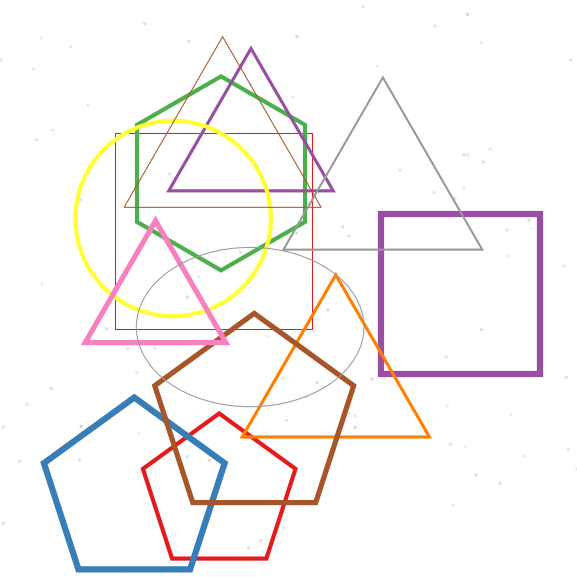[{"shape": "square", "thickness": 0.5, "radius": 0.85, "center": [0.37, 0.6]}, {"shape": "pentagon", "thickness": 2, "radius": 0.69, "center": [0.38, 0.144]}, {"shape": "pentagon", "thickness": 3, "radius": 0.82, "center": [0.232, 0.146]}, {"shape": "hexagon", "thickness": 2, "radius": 0.84, "center": [0.383, 0.699]}, {"shape": "square", "thickness": 3, "radius": 0.69, "center": [0.798, 0.49]}, {"shape": "triangle", "thickness": 1.5, "radius": 0.82, "center": [0.435, 0.751]}, {"shape": "triangle", "thickness": 1.5, "radius": 0.94, "center": [0.581, 0.336]}, {"shape": "circle", "thickness": 2, "radius": 0.85, "center": [0.3, 0.621]}, {"shape": "pentagon", "thickness": 2.5, "radius": 0.91, "center": [0.44, 0.275]}, {"shape": "triangle", "thickness": 0.5, "radius": 0.98, "center": [0.386, 0.739]}, {"shape": "triangle", "thickness": 2.5, "radius": 0.7, "center": [0.269, 0.476]}, {"shape": "triangle", "thickness": 1, "radius": 0.99, "center": [0.663, 0.666]}, {"shape": "oval", "thickness": 0.5, "radius": 0.99, "center": [0.433, 0.433]}]